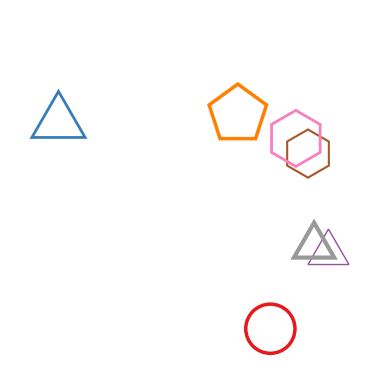[{"shape": "circle", "thickness": 2.5, "radius": 0.32, "center": [0.702, 0.146]}, {"shape": "triangle", "thickness": 2, "radius": 0.4, "center": [0.152, 0.683]}, {"shape": "triangle", "thickness": 1, "radius": 0.31, "center": [0.853, 0.344]}, {"shape": "pentagon", "thickness": 2.5, "radius": 0.39, "center": [0.618, 0.703]}, {"shape": "hexagon", "thickness": 1.5, "radius": 0.31, "center": [0.8, 0.601]}, {"shape": "hexagon", "thickness": 2, "radius": 0.36, "center": [0.768, 0.641]}, {"shape": "triangle", "thickness": 3, "radius": 0.3, "center": [0.816, 0.361]}]